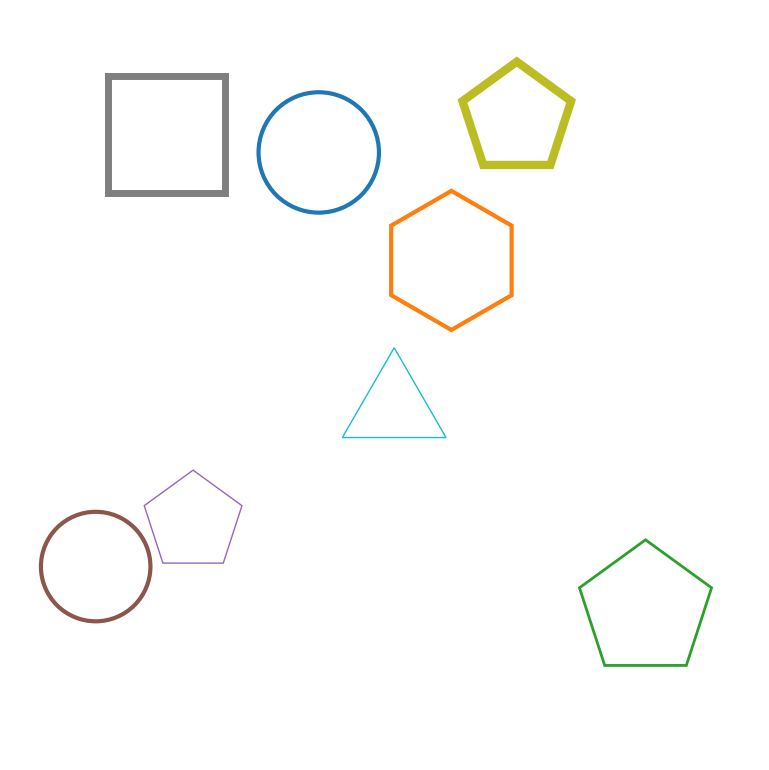[{"shape": "circle", "thickness": 1.5, "radius": 0.39, "center": [0.414, 0.802]}, {"shape": "hexagon", "thickness": 1.5, "radius": 0.45, "center": [0.586, 0.662]}, {"shape": "pentagon", "thickness": 1, "radius": 0.45, "center": [0.838, 0.209]}, {"shape": "pentagon", "thickness": 0.5, "radius": 0.33, "center": [0.251, 0.323]}, {"shape": "circle", "thickness": 1.5, "radius": 0.36, "center": [0.124, 0.264]}, {"shape": "square", "thickness": 2.5, "radius": 0.38, "center": [0.216, 0.825]}, {"shape": "pentagon", "thickness": 3, "radius": 0.37, "center": [0.671, 0.846]}, {"shape": "triangle", "thickness": 0.5, "radius": 0.39, "center": [0.512, 0.471]}]